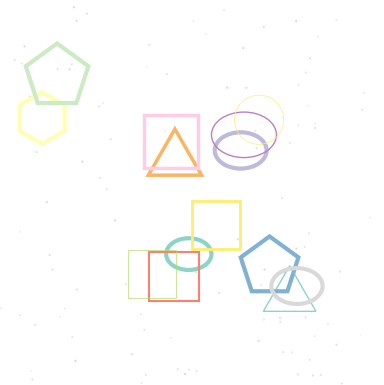[{"shape": "triangle", "thickness": 1, "radius": 0.39, "center": [0.752, 0.231]}, {"shape": "oval", "thickness": 3, "radius": 0.29, "center": [0.49, 0.34]}, {"shape": "hexagon", "thickness": 3, "radius": 0.34, "center": [0.109, 0.693]}, {"shape": "oval", "thickness": 3, "radius": 0.34, "center": [0.625, 0.609]}, {"shape": "square", "thickness": 1.5, "radius": 0.32, "center": [0.452, 0.281]}, {"shape": "pentagon", "thickness": 3, "radius": 0.39, "center": [0.7, 0.307]}, {"shape": "triangle", "thickness": 2.5, "radius": 0.4, "center": [0.454, 0.585]}, {"shape": "square", "thickness": 0.5, "radius": 0.31, "center": [0.395, 0.288]}, {"shape": "square", "thickness": 2.5, "radius": 0.34, "center": [0.444, 0.632]}, {"shape": "oval", "thickness": 3, "radius": 0.33, "center": [0.771, 0.257]}, {"shape": "oval", "thickness": 1, "radius": 0.42, "center": [0.634, 0.65]}, {"shape": "pentagon", "thickness": 3, "radius": 0.43, "center": [0.148, 0.802]}, {"shape": "square", "thickness": 2, "radius": 0.31, "center": [0.561, 0.417]}, {"shape": "circle", "thickness": 0.5, "radius": 0.32, "center": [0.673, 0.689]}]